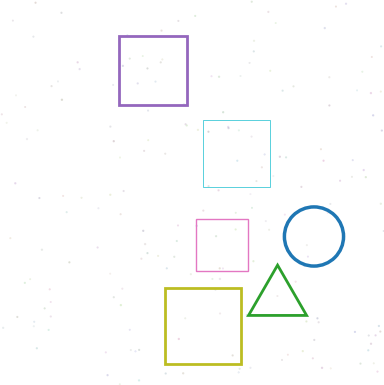[{"shape": "circle", "thickness": 2.5, "radius": 0.38, "center": [0.816, 0.386]}, {"shape": "triangle", "thickness": 2, "radius": 0.44, "center": [0.721, 0.224]}, {"shape": "square", "thickness": 2, "radius": 0.44, "center": [0.397, 0.816]}, {"shape": "square", "thickness": 1, "radius": 0.34, "center": [0.577, 0.365]}, {"shape": "square", "thickness": 2, "radius": 0.49, "center": [0.527, 0.154]}, {"shape": "square", "thickness": 0.5, "radius": 0.43, "center": [0.615, 0.601]}]